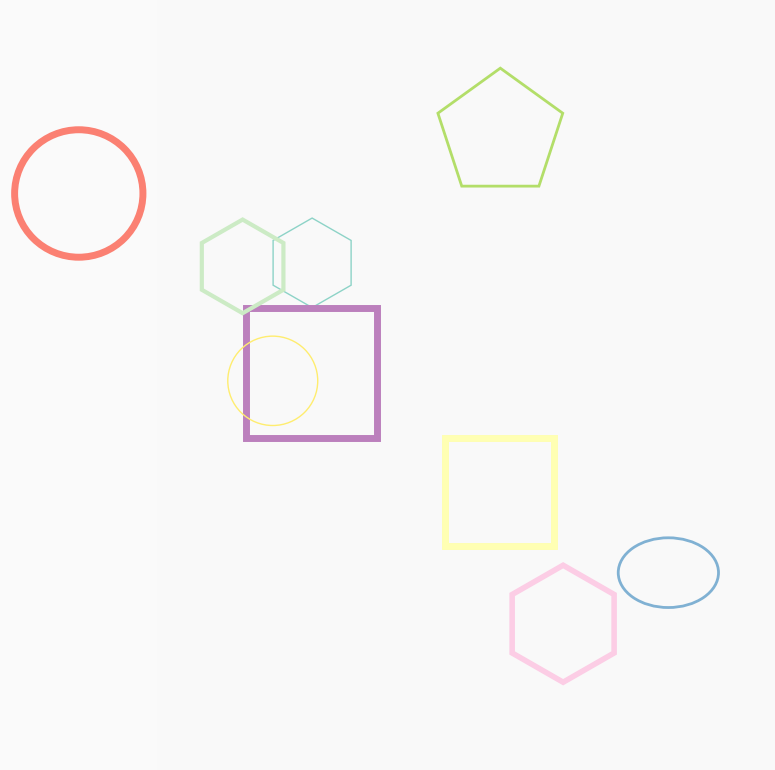[{"shape": "hexagon", "thickness": 0.5, "radius": 0.29, "center": [0.403, 0.659]}, {"shape": "square", "thickness": 2.5, "radius": 0.35, "center": [0.645, 0.362]}, {"shape": "circle", "thickness": 2.5, "radius": 0.41, "center": [0.102, 0.749]}, {"shape": "oval", "thickness": 1, "radius": 0.32, "center": [0.862, 0.256]}, {"shape": "pentagon", "thickness": 1, "radius": 0.42, "center": [0.646, 0.827]}, {"shape": "hexagon", "thickness": 2, "radius": 0.38, "center": [0.727, 0.19]}, {"shape": "square", "thickness": 2.5, "radius": 0.42, "center": [0.402, 0.516]}, {"shape": "hexagon", "thickness": 1.5, "radius": 0.3, "center": [0.313, 0.654]}, {"shape": "circle", "thickness": 0.5, "radius": 0.29, "center": [0.352, 0.505]}]